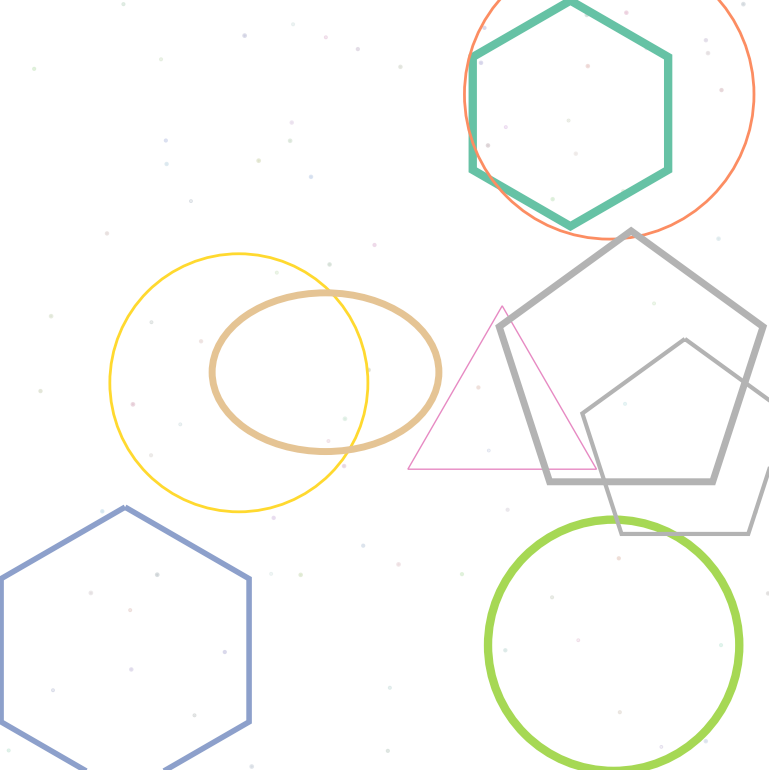[{"shape": "hexagon", "thickness": 3, "radius": 0.73, "center": [0.741, 0.853]}, {"shape": "circle", "thickness": 1, "radius": 0.94, "center": [0.791, 0.877]}, {"shape": "hexagon", "thickness": 2, "radius": 0.93, "center": [0.162, 0.155]}, {"shape": "triangle", "thickness": 0.5, "radius": 0.71, "center": [0.652, 0.461]}, {"shape": "circle", "thickness": 3, "radius": 0.82, "center": [0.797, 0.162]}, {"shape": "circle", "thickness": 1, "radius": 0.84, "center": [0.31, 0.503]}, {"shape": "oval", "thickness": 2.5, "radius": 0.74, "center": [0.423, 0.517]}, {"shape": "pentagon", "thickness": 2.5, "radius": 0.9, "center": [0.82, 0.52]}, {"shape": "pentagon", "thickness": 1.5, "radius": 0.7, "center": [0.889, 0.42]}]